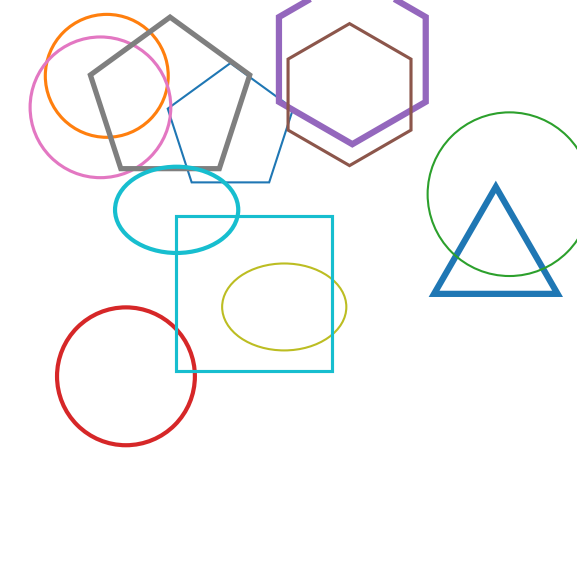[{"shape": "triangle", "thickness": 3, "radius": 0.62, "center": [0.859, 0.552]}, {"shape": "pentagon", "thickness": 1, "radius": 0.57, "center": [0.399, 0.776]}, {"shape": "circle", "thickness": 1.5, "radius": 0.53, "center": [0.185, 0.868]}, {"shape": "circle", "thickness": 1, "radius": 0.71, "center": [0.882, 0.663]}, {"shape": "circle", "thickness": 2, "radius": 0.6, "center": [0.218, 0.348]}, {"shape": "hexagon", "thickness": 3, "radius": 0.73, "center": [0.61, 0.896]}, {"shape": "hexagon", "thickness": 1.5, "radius": 0.61, "center": [0.605, 0.835]}, {"shape": "circle", "thickness": 1.5, "radius": 0.61, "center": [0.174, 0.813]}, {"shape": "pentagon", "thickness": 2.5, "radius": 0.73, "center": [0.294, 0.824]}, {"shape": "oval", "thickness": 1, "radius": 0.54, "center": [0.492, 0.468]}, {"shape": "oval", "thickness": 2, "radius": 0.53, "center": [0.306, 0.636]}, {"shape": "square", "thickness": 1.5, "radius": 0.67, "center": [0.44, 0.491]}]